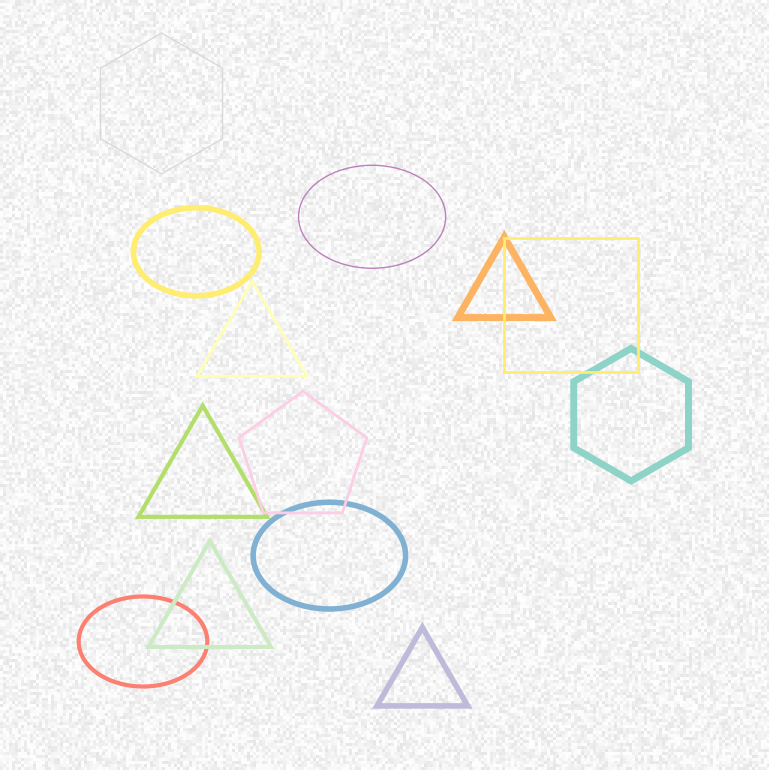[{"shape": "hexagon", "thickness": 2.5, "radius": 0.43, "center": [0.82, 0.461]}, {"shape": "triangle", "thickness": 1, "radius": 0.41, "center": [0.328, 0.552]}, {"shape": "triangle", "thickness": 2, "radius": 0.34, "center": [0.548, 0.117]}, {"shape": "oval", "thickness": 1.5, "radius": 0.42, "center": [0.186, 0.167]}, {"shape": "oval", "thickness": 2, "radius": 0.5, "center": [0.428, 0.278]}, {"shape": "triangle", "thickness": 2.5, "radius": 0.35, "center": [0.655, 0.622]}, {"shape": "triangle", "thickness": 1.5, "radius": 0.48, "center": [0.263, 0.377]}, {"shape": "pentagon", "thickness": 1, "radius": 0.44, "center": [0.393, 0.405]}, {"shape": "hexagon", "thickness": 0.5, "radius": 0.46, "center": [0.21, 0.866]}, {"shape": "oval", "thickness": 0.5, "radius": 0.48, "center": [0.483, 0.718]}, {"shape": "triangle", "thickness": 1.5, "radius": 0.46, "center": [0.272, 0.206]}, {"shape": "square", "thickness": 1, "radius": 0.43, "center": [0.741, 0.604]}, {"shape": "oval", "thickness": 2, "radius": 0.41, "center": [0.255, 0.673]}]